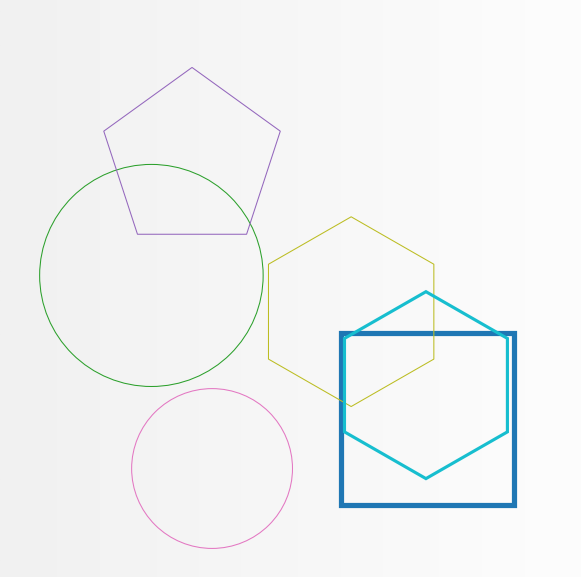[{"shape": "square", "thickness": 2.5, "radius": 0.75, "center": [0.735, 0.273]}, {"shape": "circle", "thickness": 0.5, "radius": 0.96, "center": [0.26, 0.522]}, {"shape": "pentagon", "thickness": 0.5, "radius": 0.8, "center": [0.33, 0.723]}, {"shape": "circle", "thickness": 0.5, "radius": 0.69, "center": [0.365, 0.188]}, {"shape": "hexagon", "thickness": 0.5, "radius": 0.82, "center": [0.604, 0.459]}, {"shape": "hexagon", "thickness": 1.5, "radius": 0.81, "center": [0.733, 0.332]}]